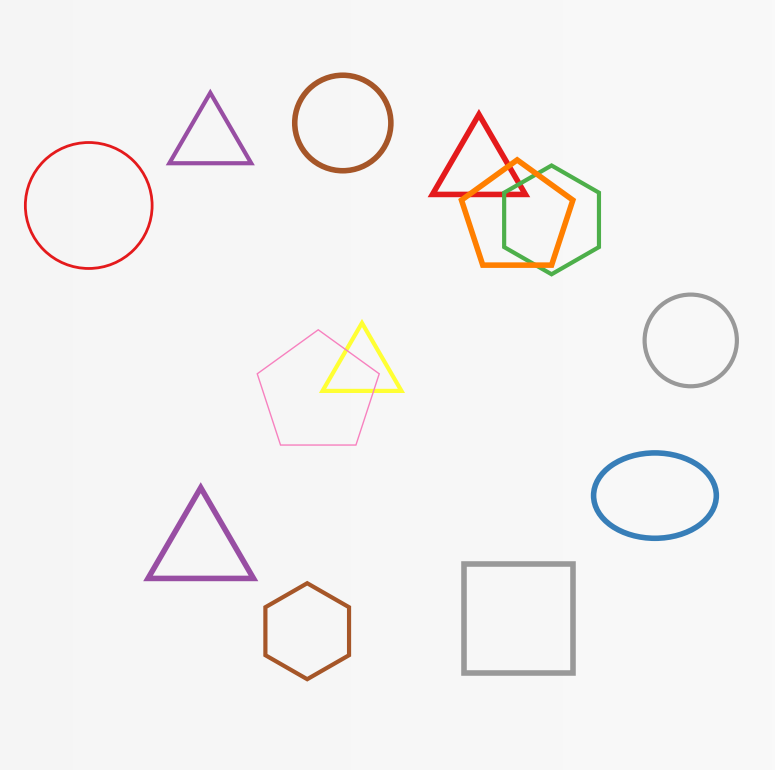[{"shape": "circle", "thickness": 1, "radius": 0.41, "center": [0.114, 0.733]}, {"shape": "triangle", "thickness": 2, "radius": 0.35, "center": [0.618, 0.782]}, {"shape": "oval", "thickness": 2, "radius": 0.4, "center": [0.845, 0.356]}, {"shape": "hexagon", "thickness": 1.5, "radius": 0.35, "center": [0.712, 0.714]}, {"shape": "triangle", "thickness": 1.5, "radius": 0.3, "center": [0.271, 0.818]}, {"shape": "triangle", "thickness": 2, "radius": 0.39, "center": [0.259, 0.288]}, {"shape": "pentagon", "thickness": 2, "radius": 0.38, "center": [0.667, 0.717]}, {"shape": "triangle", "thickness": 1.5, "radius": 0.29, "center": [0.467, 0.522]}, {"shape": "circle", "thickness": 2, "radius": 0.31, "center": [0.442, 0.84]}, {"shape": "hexagon", "thickness": 1.5, "radius": 0.31, "center": [0.396, 0.18]}, {"shape": "pentagon", "thickness": 0.5, "radius": 0.41, "center": [0.411, 0.489]}, {"shape": "circle", "thickness": 1.5, "radius": 0.3, "center": [0.891, 0.558]}, {"shape": "square", "thickness": 2, "radius": 0.35, "center": [0.669, 0.197]}]